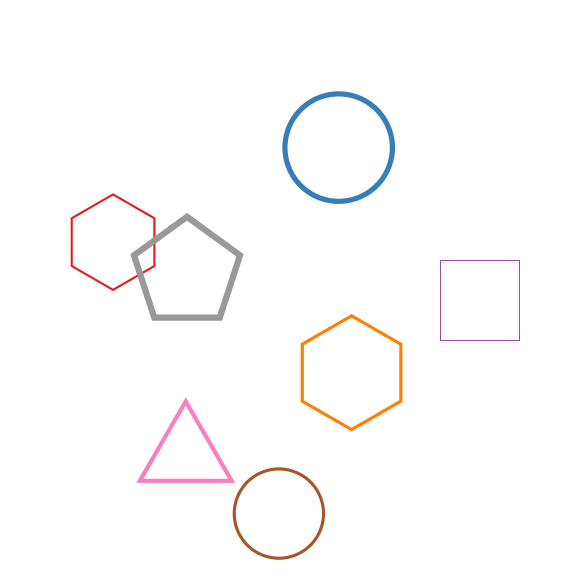[{"shape": "hexagon", "thickness": 1, "radius": 0.41, "center": [0.196, 0.58]}, {"shape": "circle", "thickness": 2.5, "radius": 0.47, "center": [0.586, 0.744]}, {"shape": "square", "thickness": 0.5, "radius": 0.34, "center": [0.831, 0.48]}, {"shape": "hexagon", "thickness": 1.5, "radius": 0.49, "center": [0.609, 0.354]}, {"shape": "circle", "thickness": 1.5, "radius": 0.39, "center": [0.483, 0.11]}, {"shape": "triangle", "thickness": 2, "radius": 0.46, "center": [0.322, 0.212]}, {"shape": "pentagon", "thickness": 3, "radius": 0.48, "center": [0.324, 0.527]}]